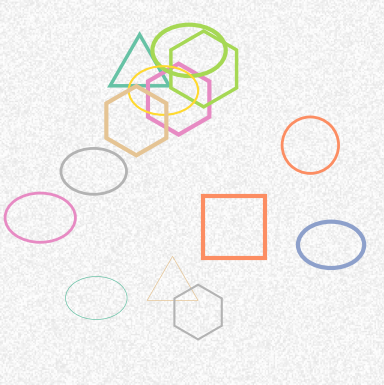[{"shape": "triangle", "thickness": 2.5, "radius": 0.44, "center": [0.363, 0.821]}, {"shape": "oval", "thickness": 0.5, "radius": 0.4, "center": [0.25, 0.226]}, {"shape": "square", "thickness": 3, "radius": 0.41, "center": [0.608, 0.411]}, {"shape": "circle", "thickness": 2, "radius": 0.37, "center": [0.806, 0.623]}, {"shape": "oval", "thickness": 3, "radius": 0.43, "center": [0.86, 0.364]}, {"shape": "hexagon", "thickness": 3, "radius": 0.46, "center": [0.464, 0.743]}, {"shape": "oval", "thickness": 2, "radius": 0.46, "center": [0.105, 0.435]}, {"shape": "oval", "thickness": 3, "radius": 0.48, "center": [0.491, 0.869]}, {"shape": "hexagon", "thickness": 2.5, "radius": 0.49, "center": [0.529, 0.821]}, {"shape": "oval", "thickness": 1.5, "radius": 0.45, "center": [0.425, 0.765]}, {"shape": "hexagon", "thickness": 3, "radius": 0.45, "center": [0.354, 0.687]}, {"shape": "triangle", "thickness": 0.5, "radius": 0.38, "center": [0.448, 0.258]}, {"shape": "hexagon", "thickness": 1.5, "radius": 0.36, "center": [0.515, 0.189]}, {"shape": "oval", "thickness": 2, "radius": 0.43, "center": [0.243, 0.555]}]